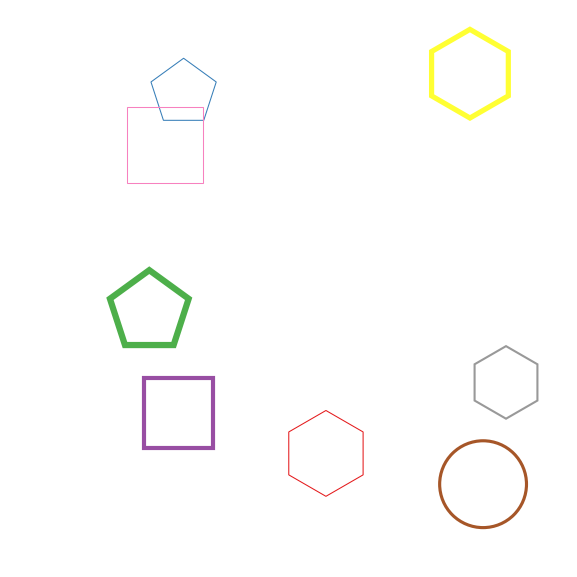[{"shape": "hexagon", "thickness": 0.5, "radius": 0.37, "center": [0.564, 0.214]}, {"shape": "pentagon", "thickness": 0.5, "radius": 0.3, "center": [0.318, 0.839]}, {"shape": "pentagon", "thickness": 3, "radius": 0.36, "center": [0.259, 0.46]}, {"shape": "square", "thickness": 2, "radius": 0.3, "center": [0.309, 0.284]}, {"shape": "hexagon", "thickness": 2.5, "radius": 0.38, "center": [0.814, 0.872]}, {"shape": "circle", "thickness": 1.5, "radius": 0.38, "center": [0.836, 0.161]}, {"shape": "square", "thickness": 0.5, "radius": 0.33, "center": [0.285, 0.748]}, {"shape": "hexagon", "thickness": 1, "radius": 0.31, "center": [0.876, 0.337]}]